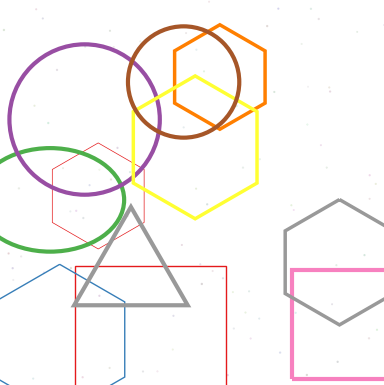[{"shape": "square", "thickness": 1, "radius": 0.98, "center": [0.391, 0.113]}, {"shape": "hexagon", "thickness": 0.5, "radius": 0.69, "center": [0.255, 0.491]}, {"shape": "hexagon", "thickness": 1, "radius": 0.98, "center": [0.155, 0.118]}, {"shape": "oval", "thickness": 3, "radius": 0.96, "center": [0.13, 0.481]}, {"shape": "circle", "thickness": 3, "radius": 0.98, "center": [0.22, 0.69]}, {"shape": "hexagon", "thickness": 2.5, "radius": 0.68, "center": [0.571, 0.8]}, {"shape": "hexagon", "thickness": 2.5, "radius": 0.93, "center": [0.507, 0.617]}, {"shape": "circle", "thickness": 3, "radius": 0.72, "center": [0.477, 0.787]}, {"shape": "square", "thickness": 3, "radius": 0.71, "center": [0.899, 0.157]}, {"shape": "hexagon", "thickness": 2.5, "radius": 0.81, "center": [0.882, 0.319]}, {"shape": "triangle", "thickness": 3, "radius": 0.85, "center": [0.34, 0.292]}]